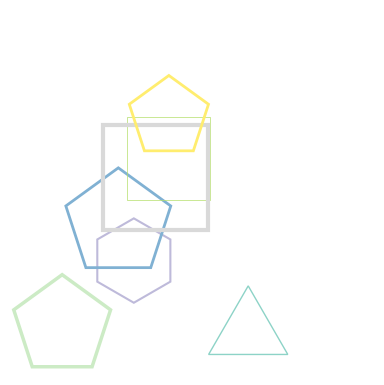[{"shape": "triangle", "thickness": 1, "radius": 0.59, "center": [0.645, 0.139]}, {"shape": "hexagon", "thickness": 1.5, "radius": 0.55, "center": [0.348, 0.323]}, {"shape": "pentagon", "thickness": 2, "radius": 0.72, "center": [0.307, 0.421]}, {"shape": "square", "thickness": 0.5, "radius": 0.54, "center": [0.438, 0.588]}, {"shape": "square", "thickness": 3, "radius": 0.68, "center": [0.405, 0.539]}, {"shape": "pentagon", "thickness": 2.5, "radius": 0.66, "center": [0.161, 0.154]}, {"shape": "pentagon", "thickness": 2, "radius": 0.54, "center": [0.439, 0.696]}]